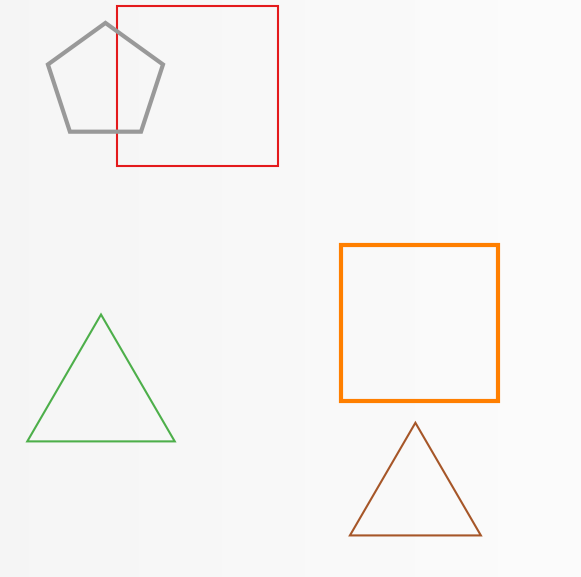[{"shape": "square", "thickness": 1, "radius": 0.69, "center": [0.34, 0.85]}, {"shape": "triangle", "thickness": 1, "radius": 0.73, "center": [0.174, 0.308]}, {"shape": "square", "thickness": 2, "radius": 0.68, "center": [0.722, 0.44]}, {"shape": "triangle", "thickness": 1, "radius": 0.65, "center": [0.715, 0.137]}, {"shape": "pentagon", "thickness": 2, "radius": 0.52, "center": [0.181, 0.855]}]